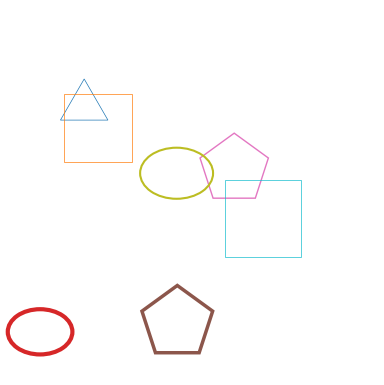[{"shape": "triangle", "thickness": 0.5, "radius": 0.36, "center": [0.219, 0.724]}, {"shape": "square", "thickness": 0.5, "radius": 0.44, "center": [0.255, 0.667]}, {"shape": "oval", "thickness": 3, "radius": 0.42, "center": [0.104, 0.138]}, {"shape": "pentagon", "thickness": 2.5, "radius": 0.48, "center": [0.461, 0.162]}, {"shape": "pentagon", "thickness": 1, "radius": 0.47, "center": [0.608, 0.561]}, {"shape": "oval", "thickness": 1.5, "radius": 0.47, "center": [0.459, 0.55]}, {"shape": "square", "thickness": 0.5, "radius": 0.5, "center": [0.683, 0.432]}]